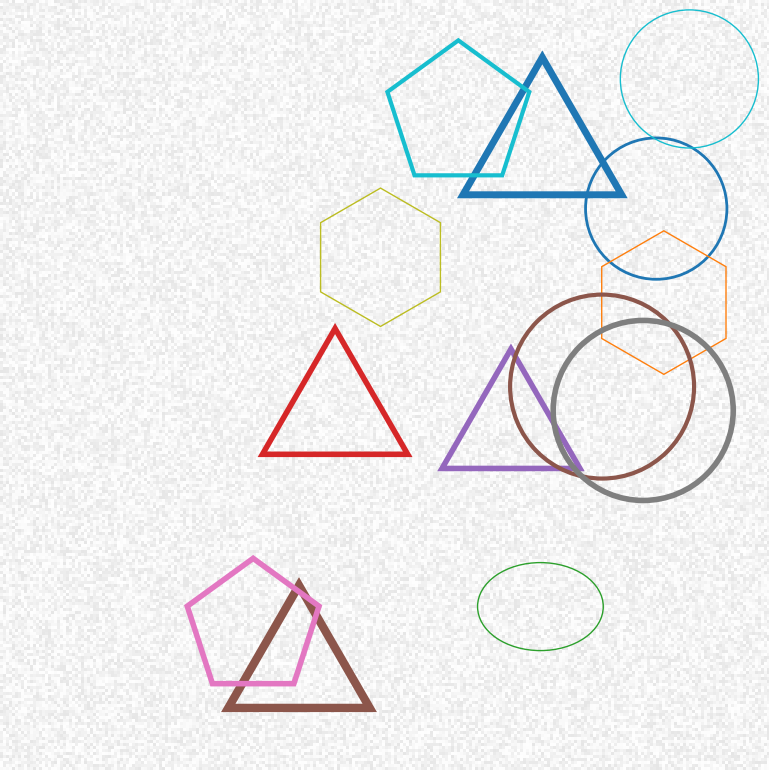[{"shape": "circle", "thickness": 1, "radius": 0.46, "center": [0.852, 0.729]}, {"shape": "triangle", "thickness": 2.5, "radius": 0.59, "center": [0.704, 0.807]}, {"shape": "hexagon", "thickness": 0.5, "radius": 0.47, "center": [0.862, 0.607]}, {"shape": "oval", "thickness": 0.5, "radius": 0.41, "center": [0.702, 0.212]}, {"shape": "triangle", "thickness": 2, "radius": 0.54, "center": [0.435, 0.464]}, {"shape": "triangle", "thickness": 2, "radius": 0.52, "center": [0.664, 0.443]}, {"shape": "triangle", "thickness": 3, "radius": 0.53, "center": [0.388, 0.134]}, {"shape": "circle", "thickness": 1.5, "radius": 0.6, "center": [0.782, 0.498]}, {"shape": "pentagon", "thickness": 2, "radius": 0.45, "center": [0.329, 0.185]}, {"shape": "circle", "thickness": 2, "radius": 0.58, "center": [0.835, 0.467]}, {"shape": "hexagon", "thickness": 0.5, "radius": 0.45, "center": [0.494, 0.666]}, {"shape": "pentagon", "thickness": 1.5, "radius": 0.48, "center": [0.595, 0.851]}, {"shape": "circle", "thickness": 0.5, "radius": 0.45, "center": [0.895, 0.897]}]